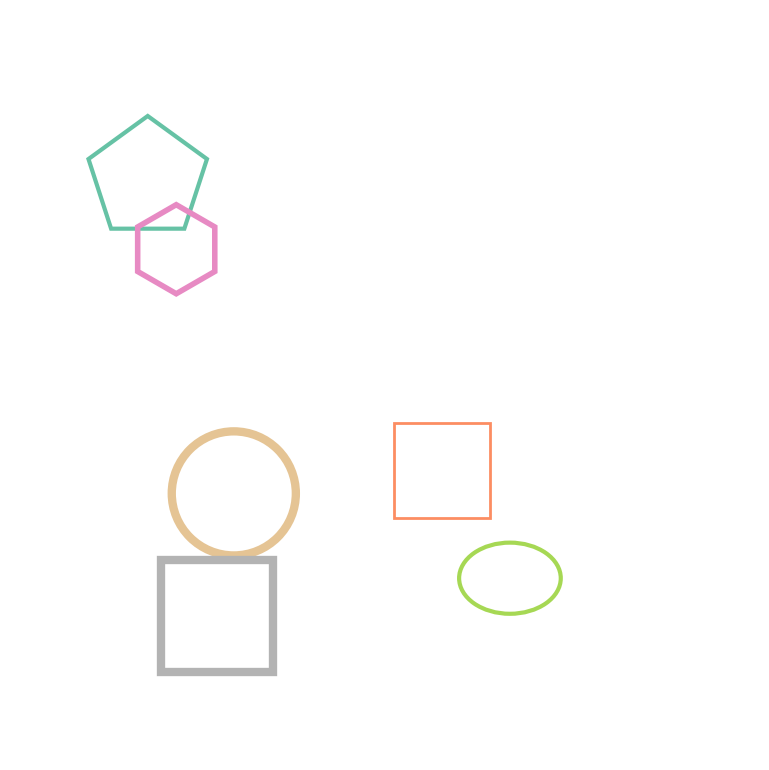[{"shape": "pentagon", "thickness": 1.5, "radius": 0.4, "center": [0.192, 0.768]}, {"shape": "square", "thickness": 1, "radius": 0.31, "center": [0.574, 0.389]}, {"shape": "hexagon", "thickness": 2, "radius": 0.29, "center": [0.229, 0.676]}, {"shape": "oval", "thickness": 1.5, "radius": 0.33, "center": [0.662, 0.249]}, {"shape": "circle", "thickness": 3, "radius": 0.4, "center": [0.304, 0.359]}, {"shape": "square", "thickness": 3, "radius": 0.36, "center": [0.281, 0.2]}]